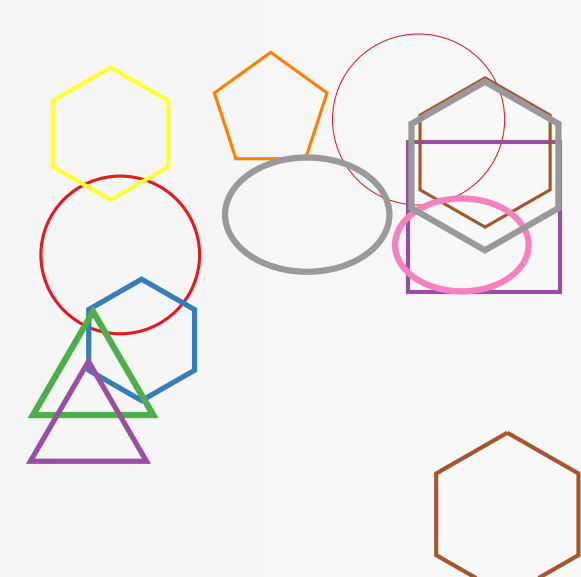[{"shape": "circle", "thickness": 0.5, "radius": 0.74, "center": [0.72, 0.792]}, {"shape": "circle", "thickness": 1.5, "radius": 0.68, "center": [0.207, 0.558]}, {"shape": "hexagon", "thickness": 2.5, "radius": 0.53, "center": [0.244, 0.411]}, {"shape": "triangle", "thickness": 3, "radius": 0.6, "center": [0.16, 0.34]}, {"shape": "square", "thickness": 2, "radius": 0.65, "center": [0.832, 0.623]}, {"shape": "triangle", "thickness": 2.5, "radius": 0.58, "center": [0.152, 0.258]}, {"shape": "pentagon", "thickness": 1.5, "radius": 0.51, "center": [0.466, 0.807]}, {"shape": "hexagon", "thickness": 2, "radius": 0.57, "center": [0.19, 0.768]}, {"shape": "hexagon", "thickness": 2, "radius": 0.71, "center": [0.873, 0.109]}, {"shape": "hexagon", "thickness": 1.5, "radius": 0.65, "center": [0.835, 0.735]}, {"shape": "oval", "thickness": 3, "radius": 0.57, "center": [0.795, 0.575]}, {"shape": "hexagon", "thickness": 3, "radius": 0.73, "center": [0.834, 0.712]}, {"shape": "oval", "thickness": 3, "radius": 0.71, "center": [0.529, 0.627]}]